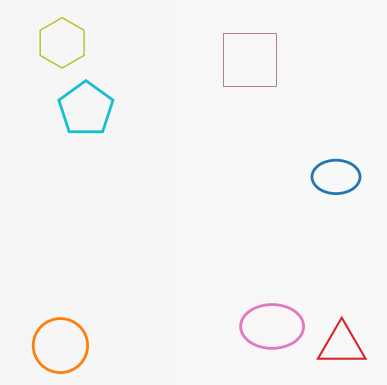[{"shape": "oval", "thickness": 2, "radius": 0.31, "center": [0.867, 0.541]}, {"shape": "circle", "thickness": 2, "radius": 0.35, "center": [0.156, 0.102]}, {"shape": "triangle", "thickness": 1.5, "radius": 0.36, "center": [0.882, 0.104]}, {"shape": "square", "thickness": 0.5, "radius": 0.34, "center": [0.643, 0.845]}, {"shape": "oval", "thickness": 2, "radius": 0.41, "center": [0.702, 0.152]}, {"shape": "hexagon", "thickness": 1, "radius": 0.33, "center": [0.16, 0.889]}, {"shape": "pentagon", "thickness": 2, "radius": 0.37, "center": [0.222, 0.717]}]